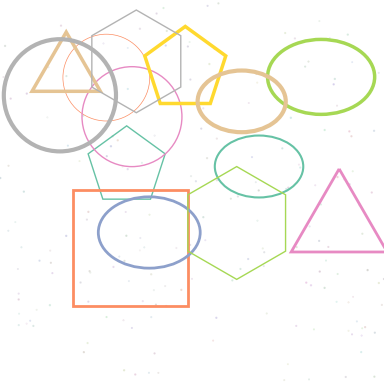[{"shape": "pentagon", "thickness": 1, "radius": 0.53, "center": [0.329, 0.568]}, {"shape": "oval", "thickness": 1.5, "radius": 0.57, "center": [0.673, 0.568]}, {"shape": "circle", "thickness": 0.5, "radius": 0.56, "center": [0.276, 0.798]}, {"shape": "square", "thickness": 2, "radius": 0.75, "center": [0.34, 0.356]}, {"shape": "oval", "thickness": 2, "radius": 0.66, "center": [0.388, 0.396]}, {"shape": "circle", "thickness": 1, "radius": 0.65, "center": [0.343, 0.697]}, {"shape": "triangle", "thickness": 2, "radius": 0.72, "center": [0.881, 0.417]}, {"shape": "oval", "thickness": 2.5, "radius": 0.7, "center": [0.834, 0.8]}, {"shape": "hexagon", "thickness": 1, "radius": 0.73, "center": [0.615, 0.421]}, {"shape": "pentagon", "thickness": 2.5, "radius": 0.55, "center": [0.481, 0.821]}, {"shape": "triangle", "thickness": 2.5, "radius": 0.51, "center": [0.172, 0.814]}, {"shape": "oval", "thickness": 3, "radius": 0.57, "center": [0.628, 0.737]}, {"shape": "circle", "thickness": 3, "radius": 0.73, "center": [0.156, 0.752]}, {"shape": "hexagon", "thickness": 1, "radius": 0.67, "center": [0.354, 0.841]}]